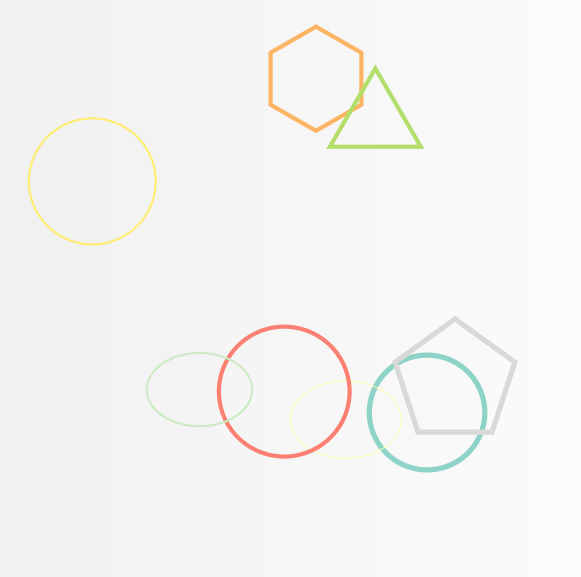[{"shape": "circle", "thickness": 2.5, "radius": 0.5, "center": [0.735, 0.285]}, {"shape": "oval", "thickness": 0.5, "radius": 0.48, "center": [0.595, 0.272]}, {"shape": "circle", "thickness": 2, "radius": 0.56, "center": [0.489, 0.321]}, {"shape": "hexagon", "thickness": 2, "radius": 0.45, "center": [0.544, 0.863]}, {"shape": "triangle", "thickness": 2, "radius": 0.45, "center": [0.646, 0.79]}, {"shape": "pentagon", "thickness": 2.5, "radius": 0.54, "center": [0.783, 0.338]}, {"shape": "oval", "thickness": 1, "radius": 0.45, "center": [0.343, 0.324]}, {"shape": "circle", "thickness": 1, "radius": 0.55, "center": [0.159, 0.685]}]